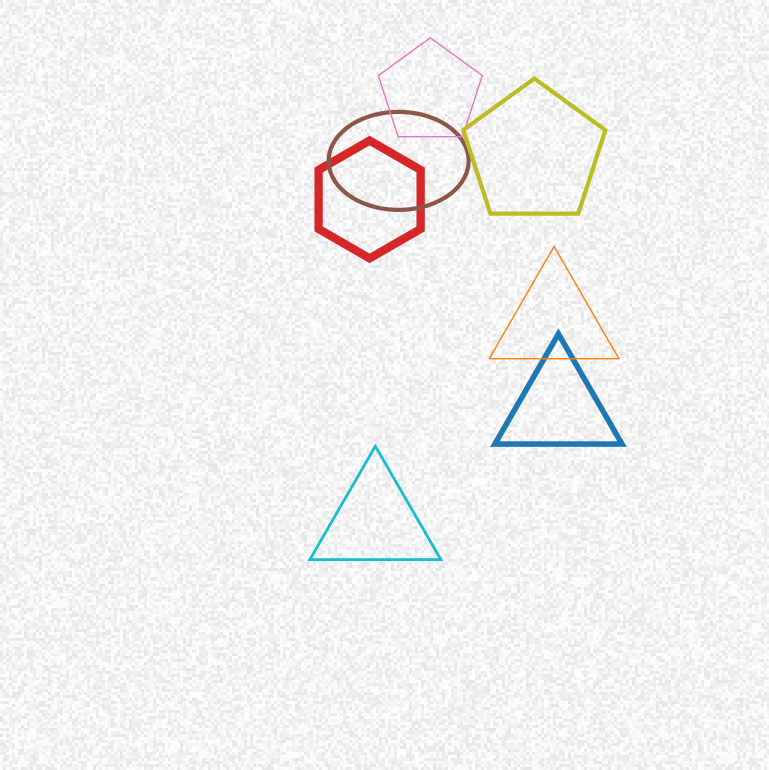[{"shape": "triangle", "thickness": 2, "radius": 0.48, "center": [0.725, 0.471]}, {"shape": "triangle", "thickness": 0.5, "radius": 0.49, "center": [0.72, 0.583]}, {"shape": "hexagon", "thickness": 3, "radius": 0.38, "center": [0.48, 0.741]}, {"shape": "oval", "thickness": 1.5, "radius": 0.45, "center": [0.518, 0.791]}, {"shape": "pentagon", "thickness": 0.5, "radius": 0.36, "center": [0.559, 0.88]}, {"shape": "pentagon", "thickness": 1.5, "radius": 0.49, "center": [0.694, 0.801]}, {"shape": "triangle", "thickness": 1, "radius": 0.49, "center": [0.487, 0.322]}]